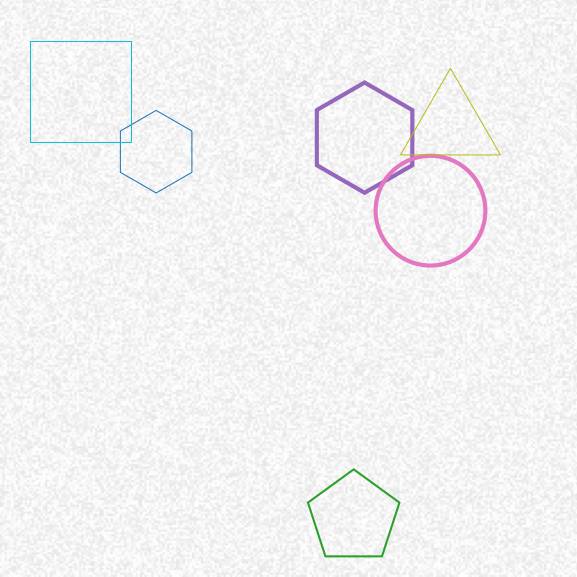[{"shape": "hexagon", "thickness": 0.5, "radius": 0.36, "center": [0.27, 0.736]}, {"shape": "pentagon", "thickness": 1, "radius": 0.42, "center": [0.612, 0.103]}, {"shape": "hexagon", "thickness": 2, "radius": 0.48, "center": [0.631, 0.761]}, {"shape": "circle", "thickness": 2, "radius": 0.48, "center": [0.745, 0.634]}, {"shape": "triangle", "thickness": 0.5, "radius": 0.5, "center": [0.78, 0.781]}, {"shape": "square", "thickness": 0.5, "radius": 0.44, "center": [0.14, 0.841]}]